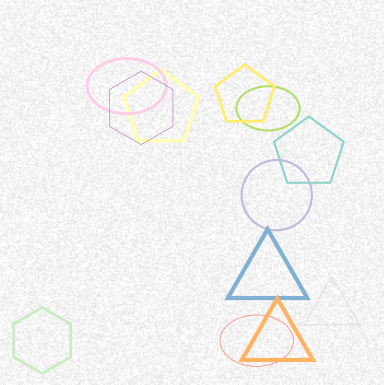[{"shape": "pentagon", "thickness": 1.5, "radius": 0.48, "center": [0.802, 0.602]}, {"shape": "pentagon", "thickness": 2.5, "radius": 0.51, "center": [0.418, 0.717]}, {"shape": "circle", "thickness": 1.5, "radius": 0.46, "center": [0.719, 0.493]}, {"shape": "oval", "thickness": 0.5, "radius": 0.48, "center": [0.667, 0.115]}, {"shape": "triangle", "thickness": 3, "radius": 0.6, "center": [0.695, 0.286]}, {"shape": "triangle", "thickness": 3, "radius": 0.53, "center": [0.72, 0.118]}, {"shape": "oval", "thickness": 1.5, "radius": 0.41, "center": [0.696, 0.719]}, {"shape": "oval", "thickness": 2, "radius": 0.51, "center": [0.329, 0.776]}, {"shape": "triangle", "thickness": 0.5, "radius": 0.42, "center": [0.862, 0.198]}, {"shape": "hexagon", "thickness": 0.5, "radius": 0.48, "center": [0.367, 0.72]}, {"shape": "hexagon", "thickness": 2, "radius": 0.43, "center": [0.11, 0.116]}, {"shape": "pentagon", "thickness": 2, "radius": 0.41, "center": [0.636, 0.751]}]